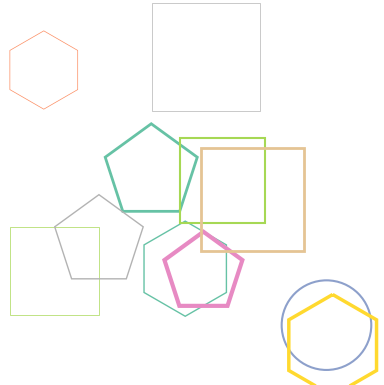[{"shape": "hexagon", "thickness": 1, "radius": 0.62, "center": [0.481, 0.302]}, {"shape": "pentagon", "thickness": 2, "radius": 0.63, "center": [0.393, 0.553]}, {"shape": "hexagon", "thickness": 0.5, "radius": 0.51, "center": [0.114, 0.818]}, {"shape": "circle", "thickness": 1.5, "radius": 0.58, "center": [0.848, 0.155]}, {"shape": "pentagon", "thickness": 3, "radius": 0.53, "center": [0.528, 0.292]}, {"shape": "square", "thickness": 1.5, "radius": 0.55, "center": [0.579, 0.53]}, {"shape": "square", "thickness": 0.5, "radius": 0.57, "center": [0.142, 0.296]}, {"shape": "hexagon", "thickness": 2.5, "radius": 0.66, "center": [0.864, 0.103]}, {"shape": "square", "thickness": 2, "radius": 0.67, "center": [0.655, 0.481]}, {"shape": "square", "thickness": 0.5, "radius": 0.7, "center": [0.535, 0.852]}, {"shape": "pentagon", "thickness": 1, "radius": 0.6, "center": [0.257, 0.374]}]